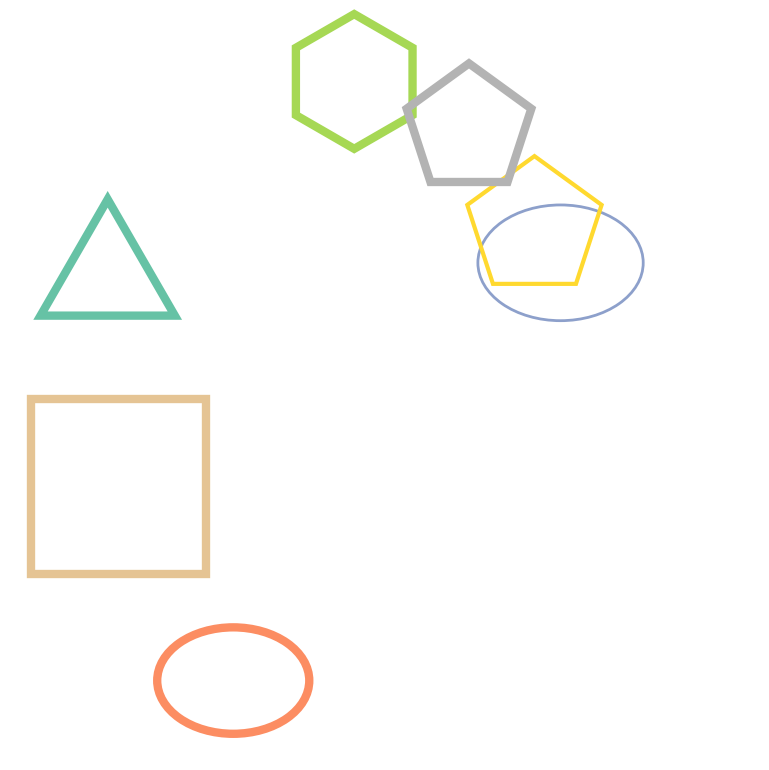[{"shape": "triangle", "thickness": 3, "radius": 0.5, "center": [0.14, 0.64]}, {"shape": "oval", "thickness": 3, "radius": 0.49, "center": [0.303, 0.116]}, {"shape": "oval", "thickness": 1, "radius": 0.54, "center": [0.728, 0.659]}, {"shape": "hexagon", "thickness": 3, "radius": 0.44, "center": [0.46, 0.894]}, {"shape": "pentagon", "thickness": 1.5, "radius": 0.46, "center": [0.694, 0.706]}, {"shape": "square", "thickness": 3, "radius": 0.57, "center": [0.154, 0.368]}, {"shape": "pentagon", "thickness": 3, "radius": 0.43, "center": [0.609, 0.833]}]